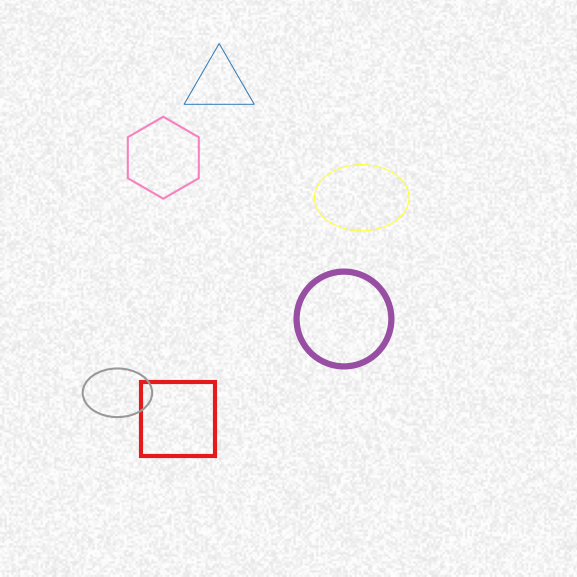[{"shape": "square", "thickness": 2, "radius": 0.32, "center": [0.307, 0.273]}, {"shape": "triangle", "thickness": 0.5, "radius": 0.35, "center": [0.379, 0.854]}, {"shape": "circle", "thickness": 3, "radius": 0.41, "center": [0.596, 0.447]}, {"shape": "oval", "thickness": 0.5, "radius": 0.41, "center": [0.626, 0.657]}, {"shape": "hexagon", "thickness": 1, "radius": 0.35, "center": [0.283, 0.726]}, {"shape": "oval", "thickness": 1, "radius": 0.3, "center": [0.203, 0.319]}]